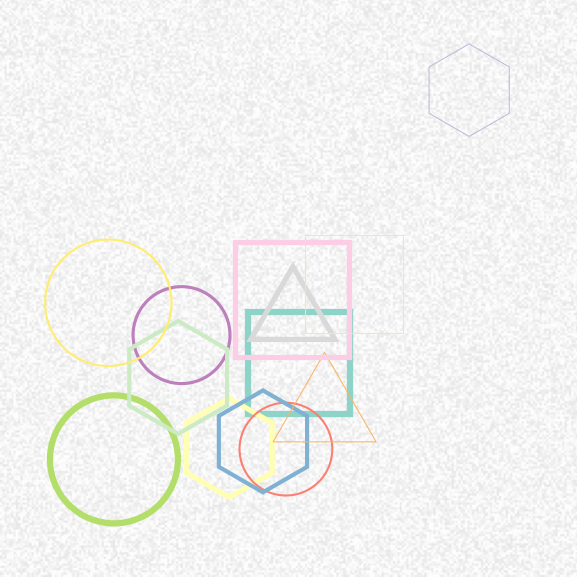[{"shape": "square", "thickness": 3, "radius": 0.44, "center": [0.517, 0.371]}, {"shape": "hexagon", "thickness": 2.5, "radius": 0.43, "center": [0.397, 0.224]}, {"shape": "hexagon", "thickness": 0.5, "radius": 0.4, "center": [0.812, 0.843]}, {"shape": "circle", "thickness": 1, "radius": 0.4, "center": [0.495, 0.221]}, {"shape": "hexagon", "thickness": 2, "radius": 0.44, "center": [0.455, 0.235]}, {"shape": "triangle", "thickness": 0.5, "radius": 0.52, "center": [0.562, 0.286]}, {"shape": "circle", "thickness": 3, "radius": 0.55, "center": [0.197, 0.204]}, {"shape": "square", "thickness": 2.5, "radius": 0.5, "center": [0.506, 0.48]}, {"shape": "triangle", "thickness": 2.5, "radius": 0.42, "center": [0.507, 0.453]}, {"shape": "circle", "thickness": 1.5, "radius": 0.42, "center": [0.314, 0.419]}, {"shape": "hexagon", "thickness": 2, "radius": 0.49, "center": [0.309, 0.346]}, {"shape": "circle", "thickness": 1, "radius": 0.55, "center": [0.188, 0.475]}, {"shape": "square", "thickness": 0.5, "radius": 0.42, "center": [0.613, 0.507]}]